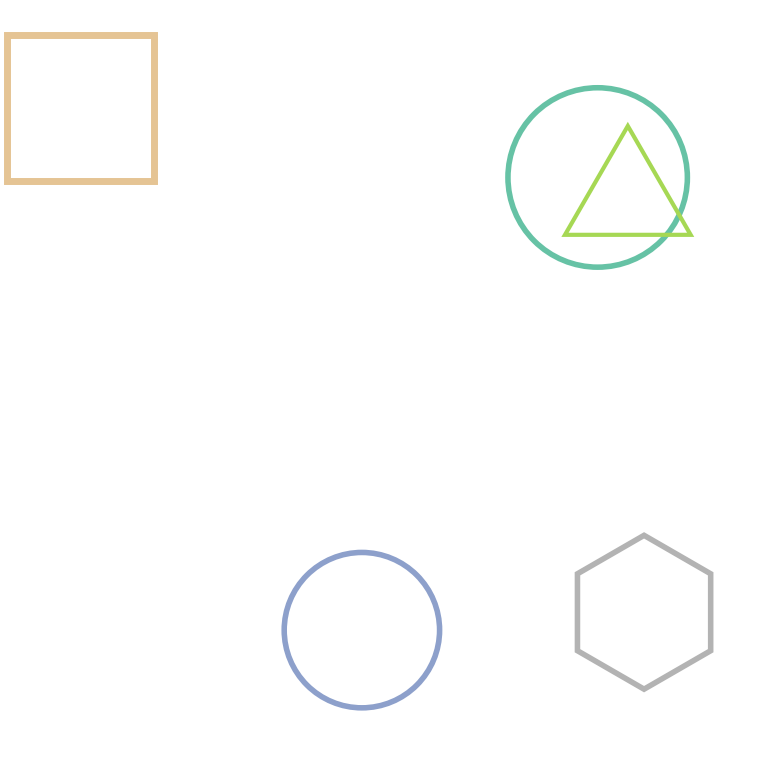[{"shape": "circle", "thickness": 2, "radius": 0.58, "center": [0.776, 0.77]}, {"shape": "circle", "thickness": 2, "radius": 0.5, "center": [0.47, 0.182]}, {"shape": "triangle", "thickness": 1.5, "radius": 0.47, "center": [0.815, 0.742]}, {"shape": "square", "thickness": 2.5, "radius": 0.47, "center": [0.104, 0.86]}, {"shape": "hexagon", "thickness": 2, "radius": 0.5, "center": [0.836, 0.205]}]